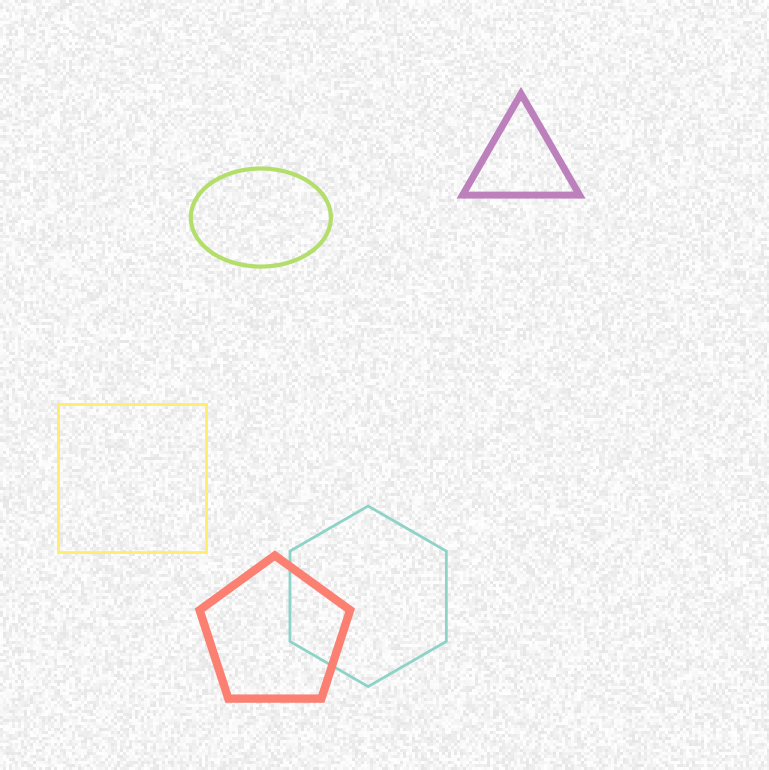[{"shape": "hexagon", "thickness": 1, "radius": 0.59, "center": [0.478, 0.226]}, {"shape": "pentagon", "thickness": 3, "radius": 0.51, "center": [0.357, 0.176]}, {"shape": "oval", "thickness": 1.5, "radius": 0.45, "center": [0.339, 0.717]}, {"shape": "triangle", "thickness": 2.5, "radius": 0.44, "center": [0.677, 0.791]}, {"shape": "square", "thickness": 1, "radius": 0.48, "center": [0.171, 0.379]}]